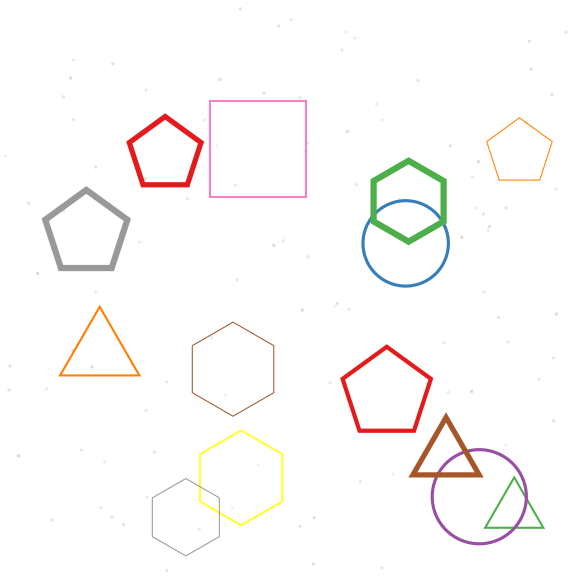[{"shape": "pentagon", "thickness": 2.5, "radius": 0.33, "center": [0.286, 0.732]}, {"shape": "pentagon", "thickness": 2, "radius": 0.4, "center": [0.67, 0.318]}, {"shape": "circle", "thickness": 1.5, "radius": 0.37, "center": [0.702, 0.578]}, {"shape": "triangle", "thickness": 1, "radius": 0.29, "center": [0.89, 0.114]}, {"shape": "hexagon", "thickness": 3, "radius": 0.35, "center": [0.708, 0.651]}, {"shape": "circle", "thickness": 1.5, "radius": 0.41, "center": [0.83, 0.139]}, {"shape": "triangle", "thickness": 1, "radius": 0.4, "center": [0.173, 0.389]}, {"shape": "pentagon", "thickness": 0.5, "radius": 0.3, "center": [0.899, 0.736]}, {"shape": "hexagon", "thickness": 1, "radius": 0.41, "center": [0.418, 0.172]}, {"shape": "hexagon", "thickness": 0.5, "radius": 0.41, "center": [0.404, 0.36]}, {"shape": "triangle", "thickness": 2.5, "radius": 0.33, "center": [0.772, 0.21]}, {"shape": "square", "thickness": 1, "radius": 0.41, "center": [0.446, 0.741]}, {"shape": "pentagon", "thickness": 3, "radius": 0.37, "center": [0.149, 0.595]}, {"shape": "hexagon", "thickness": 0.5, "radius": 0.34, "center": [0.322, 0.103]}]